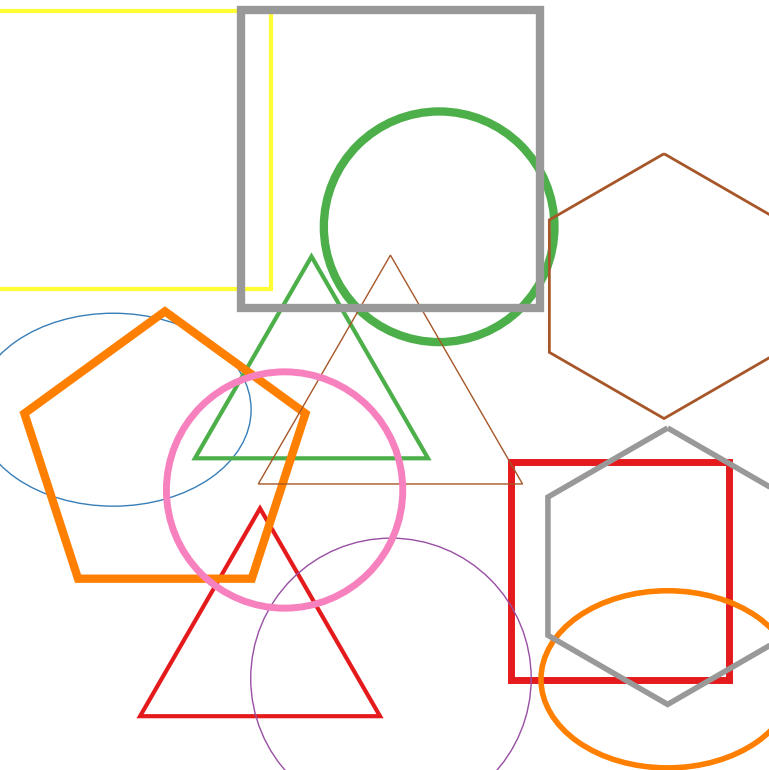[{"shape": "square", "thickness": 2.5, "radius": 0.71, "center": [0.805, 0.258]}, {"shape": "triangle", "thickness": 1.5, "radius": 0.9, "center": [0.338, 0.16]}, {"shape": "oval", "thickness": 0.5, "radius": 0.89, "center": [0.147, 0.468]}, {"shape": "triangle", "thickness": 1.5, "radius": 0.87, "center": [0.405, 0.492]}, {"shape": "circle", "thickness": 3, "radius": 0.75, "center": [0.57, 0.705]}, {"shape": "circle", "thickness": 0.5, "radius": 0.91, "center": [0.508, 0.119]}, {"shape": "oval", "thickness": 2, "radius": 0.82, "center": [0.867, 0.118]}, {"shape": "pentagon", "thickness": 3, "radius": 0.96, "center": [0.214, 0.404]}, {"shape": "square", "thickness": 1.5, "radius": 0.9, "center": [0.171, 0.805]}, {"shape": "hexagon", "thickness": 1, "radius": 0.86, "center": [0.862, 0.628]}, {"shape": "triangle", "thickness": 0.5, "radius": 0.99, "center": [0.507, 0.471]}, {"shape": "circle", "thickness": 2.5, "radius": 0.77, "center": [0.37, 0.364]}, {"shape": "square", "thickness": 3, "radius": 0.97, "center": [0.507, 0.793]}, {"shape": "hexagon", "thickness": 2, "radius": 0.9, "center": [0.867, 0.265]}]